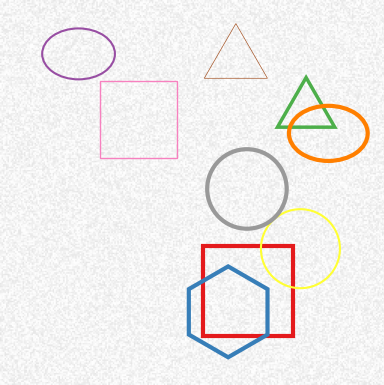[{"shape": "square", "thickness": 3, "radius": 0.59, "center": [0.643, 0.245]}, {"shape": "hexagon", "thickness": 3, "radius": 0.59, "center": [0.593, 0.19]}, {"shape": "triangle", "thickness": 2.5, "radius": 0.43, "center": [0.795, 0.713]}, {"shape": "oval", "thickness": 1.5, "radius": 0.47, "center": [0.204, 0.86]}, {"shape": "oval", "thickness": 3, "radius": 0.51, "center": [0.853, 0.654]}, {"shape": "circle", "thickness": 1.5, "radius": 0.51, "center": [0.78, 0.354]}, {"shape": "triangle", "thickness": 0.5, "radius": 0.47, "center": [0.613, 0.844]}, {"shape": "square", "thickness": 1, "radius": 0.5, "center": [0.36, 0.689]}, {"shape": "circle", "thickness": 3, "radius": 0.52, "center": [0.641, 0.509]}]